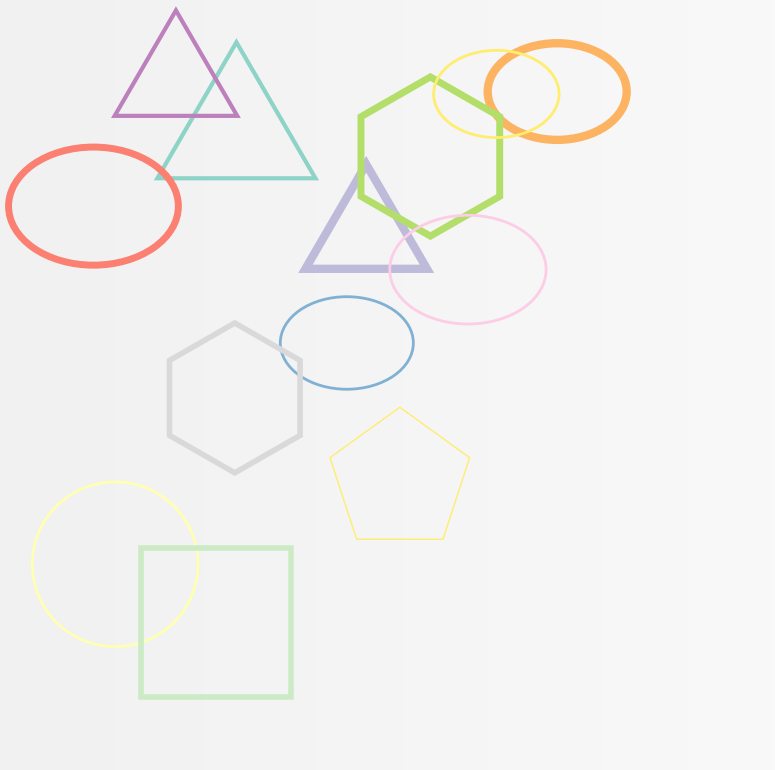[{"shape": "triangle", "thickness": 1.5, "radius": 0.59, "center": [0.305, 0.827]}, {"shape": "circle", "thickness": 1, "radius": 0.53, "center": [0.149, 0.267]}, {"shape": "triangle", "thickness": 3, "radius": 0.45, "center": [0.473, 0.696]}, {"shape": "oval", "thickness": 2.5, "radius": 0.55, "center": [0.121, 0.732]}, {"shape": "oval", "thickness": 1, "radius": 0.43, "center": [0.447, 0.555]}, {"shape": "oval", "thickness": 3, "radius": 0.45, "center": [0.719, 0.881]}, {"shape": "hexagon", "thickness": 2.5, "radius": 0.52, "center": [0.555, 0.797]}, {"shape": "oval", "thickness": 1, "radius": 0.5, "center": [0.604, 0.65]}, {"shape": "hexagon", "thickness": 2, "radius": 0.49, "center": [0.303, 0.483]}, {"shape": "triangle", "thickness": 1.5, "radius": 0.46, "center": [0.227, 0.895]}, {"shape": "square", "thickness": 2, "radius": 0.48, "center": [0.278, 0.192]}, {"shape": "pentagon", "thickness": 0.5, "radius": 0.47, "center": [0.516, 0.376]}, {"shape": "oval", "thickness": 1, "radius": 0.4, "center": [0.64, 0.878]}]